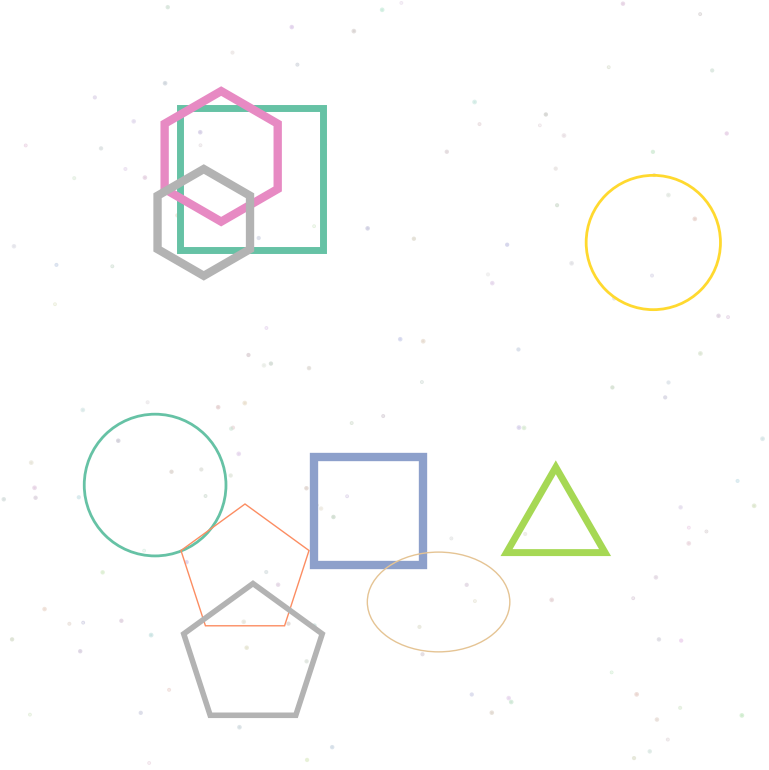[{"shape": "square", "thickness": 2.5, "radius": 0.46, "center": [0.327, 0.768]}, {"shape": "circle", "thickness": 1, "radius": 0.46, "center": [0.201, 0.37]}, {"shape": "pentagon", "thickness": 0.5, "radius": 0.44, "center": [0.318, 0.258]}, {"shape": "square", "thickness": 3, "radius": 0.35, "center": [0.478, 0.336]}, {"shape": "hexagon", "thickness": 3, "radius": 0.42, "center": [0.287, 0.797]}, {"shape": "triangle", "thickness": 2.5, "radius": 0.37, "center": [0.722, 0.319]}, {"shape": "circle", "thickness": 1, "radius": 0.44, "center": [0.848, 0.685]}, {"shape": "oval", "thickness": 0.5, "radius": 0.46, "center": [0.57, 0.218]}, {"shape": "pentagon", "thickness": 2, "radius": 0.47, "center": [0.329, 0.148]}, {"shape": "hexagon", "thickness": 3, "radius": 0.35, "center": [0.265, 0.711]}]